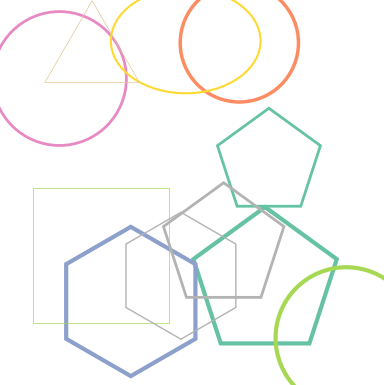[{"shape": "pentagon", "thickness": 2, "radius": 0.7, "center": [0.699, 0.578]}, {"shape": "pentagon", "thickness": 3, "radius": 0.98, "center": [0.689, 0.266]}, {"shape": "circle", "thickness": 2.5, "radius": 0.77, "center": [0.622, 0.889]}, {"shape": "hexagon", "thickness": 3, "radius": 0.97, "center": [0.34, 0.217]}, {"shape": "circle", "thickness": 2, "radius": 0.87, "center": [0.154, 0.796]}, {"shape": "circle", "thickness": 3, "radius": 0.92, "center": [0.899, 0.122]}, {"shape": "square", "thickness": 0.5, "radius": 0.88, "center": [0.262, 0.336]}, {"shape": "oval", "thickness": 1.5, "radius": 0.97, "center": [0.482, 0.894]}, {"shape": "triangle", "thickness": 0.5, "radius": 0.71, "center": [0.239, 0.857]}, {"shape": "hexagon", "thickness": 1, "radius": 0.82, "center": [0.47, 0.284]}, {"shape": "pentagon", "thickness": 2, "radius": 0.82, "center": [0.581, 0.361]}]